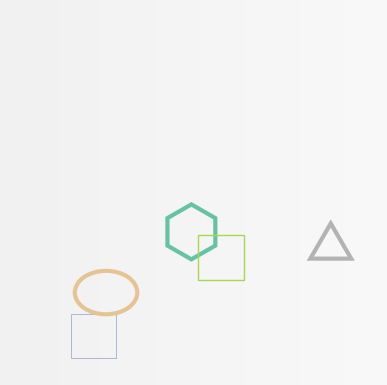[{"shape": "hexagon", "thickness": 3, "radius": 0.36, "center": [0.494, 0.398]}, {"shape": "square", "thickness": 0.5, "radius": 0.29, "center": [0.241, 0.128]}, {"shape": "square", "thickness": 1, "radius": 0.3, "center": [0.571, 0.331]}, {"shape": "oval", "thickness": 3, "radius": 0.4, "center": [0.274, 0.24]}, {"shape": "triangle", "thickness": 3, "radius": 0.3, "center": [0.854, 0.359]}]